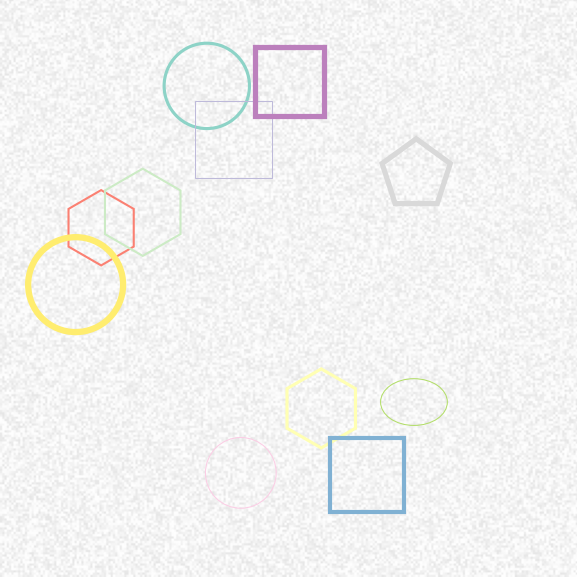[{"shape": "circle", "thickness": 1.5, "radius": 0.37, "center": [0.358, 0.85]}, {"shape": "hexagon", "thickness": 1.5, "radius": 0.34, "center": [0.556, 0.292]}, {"shape": "square", "thickness": 0.5, "radius": 0.33, "center": [0.404, 0.757]}, {"shape": "hexagon", "thickness": 1, "radius": 0.33, "center": [0.175, 0.605]}, {"shape": "square", "thickness": 2, "radius": 0.32, "center": [0.636, 0.177]}, {"shape": "oval", "thickness": 0.5, "radius": 0.29, "center": [0.717, 0.303]}, {"shape": "circle", "thickness": 0.5, "radius": 0.31, "center": [0.417, 0.18]}, {"shape": "pentagon", "thickness": 2.5, "radius": 0.31, "center": [0.721, 0.697]}, {"shape": "square", "thickness": 2.5, "radius": 0.3, "center": [0.501, 0.858]}, {"shape": "hexagon", "thickness": 1, "radius": 0.38, "center": [0.247, 0.632]}, {"shape": "circle", "thickness": 3, "radius": 0.41, "center": [0.131, 0.506]}]